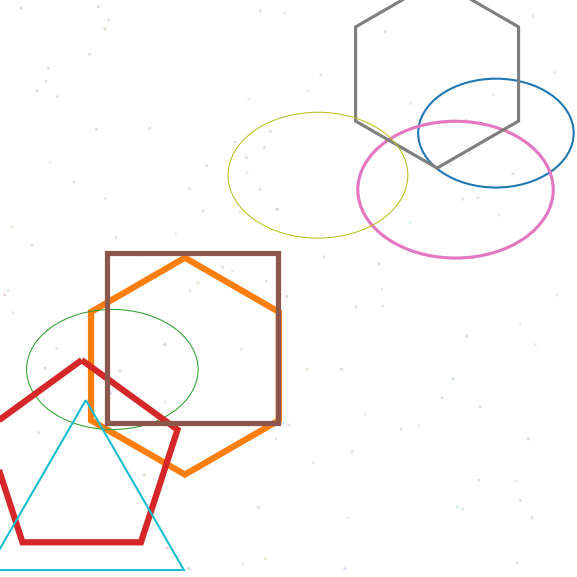[{"shape": "oval", "thickness": 1, "radius": 0.67, "center": [0.859, 0.769]}, {"shape": "hexagon", "thickness": 3, "radius": 0.94, "center": [0.32, 0.365]}, {"shape": "oval", "thickness": 0.5, "radius": 0.74, "center": [0.195, 0.359]}, {"shape": "pentagon", "thickness": 3, "radius": 0.87, "center": [0.141, 0.201]}, {"shape": "square", "thickness": 2.5, "radius": 0.74, "center": [0.333, 0.413]}, {"shape": "oval", "thickness": 1.5, "radius": 0.85, "center": [0.789, 0.671]}, {"shape": "hexagon", "thickness": 1.5, "radius": 0.81, "center": [0.757, 0.871]}, {"shape": "oval", "thickness": 0.5, "radius": 0.78, "center": [0.551, 0.696]}, {"shape": "triangle", "thickness": 1, "radius": 0.98, "center": [0.149, 0.11]}]